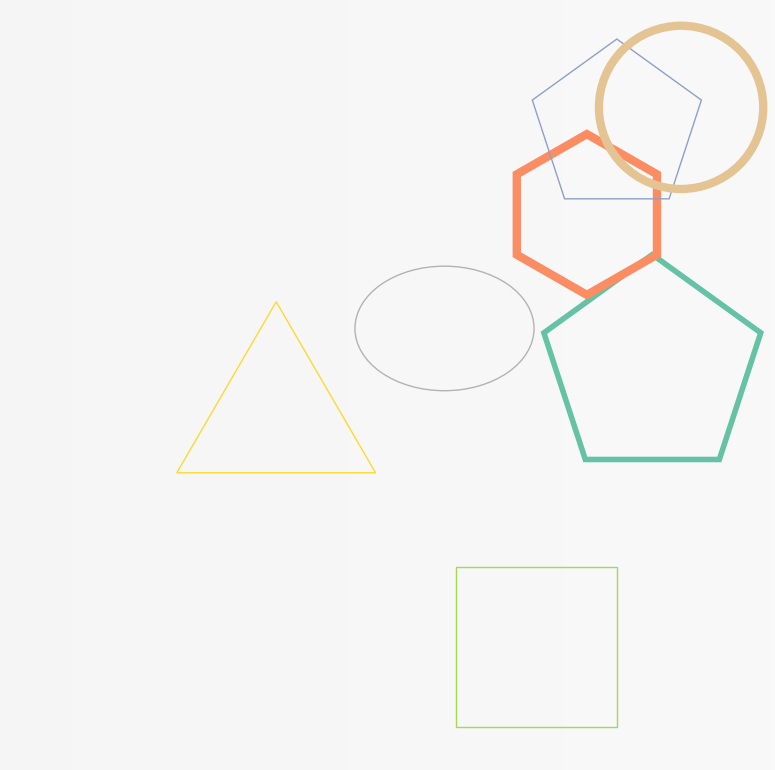[{"shape": "pentagon", "thickness": 2, "radius": 0.74, "center": [0.842, 0.522]}, {"shape": "hexagon", "thickness": 3, "radius": 0.52, "center": [0.757, 0.721]}, {"shape": "pentagon", "thickness": 0.5, "radius": 0.57, "center": [0.796, 0.835]}, {"shape": "square", "thickness": 0.5, "radius": 0.52, "center": [0.692, 0.16]}, {"shape": "triangle", "thickness": 0.5, "radius": 0.74, "center": [0.356, 0.46]}, {"shape": "circle", "thickness": 3, "radius": 0.53, "center": [0.879, 0.861]}, {"shape": "oval", "thickness": 0.5, "radius": 0.58, "center": [0.574, 0.573]}]